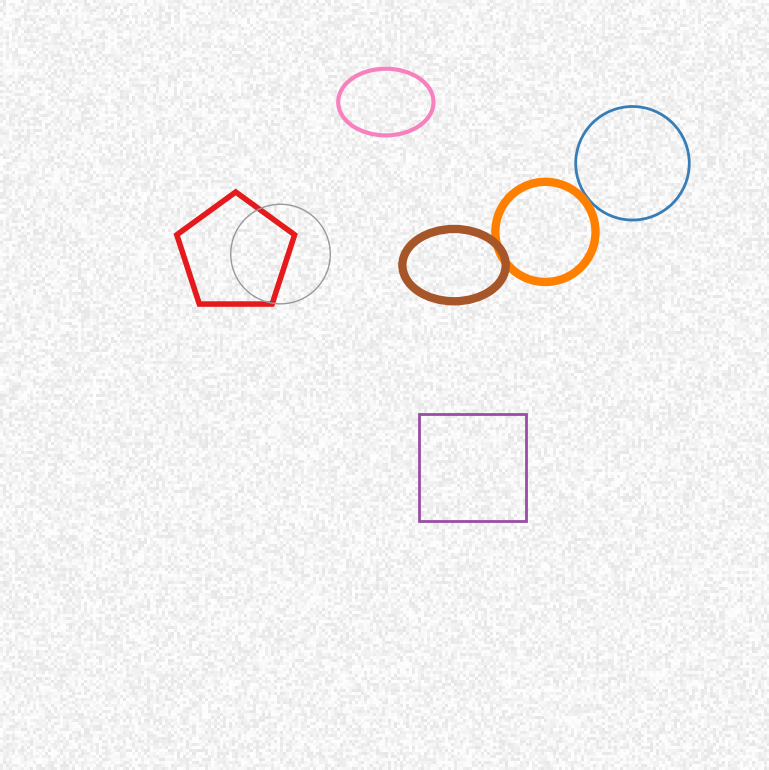[{"shape": "pentagon", "thickness": 2, "radius": 0.4, "center": [0.306, 0.67]}, {"shape": "circle", "thickness": 1, "radius": 0.37, "center": [0.821, 0.788]}, {"shape": "square", "thickness": 1, "radius": 0.35, "center": [0.613, 0.393]}, {"shape": "circle", "thickness": 3, "radius": 0.33, "center": [0.708, 0.699]}, {"shape": "oval", "thickness": 3, "radius": 0.34, "center": [0.59, 0.656]}, {"shape": "oval", "thickness": 1.5, "radius": 0.31, "center": [0.501, 0.867]}, {"shape": "circle", "thickness": 0.5, "radius": 0.32, "center": [0.364, 0.67]}]